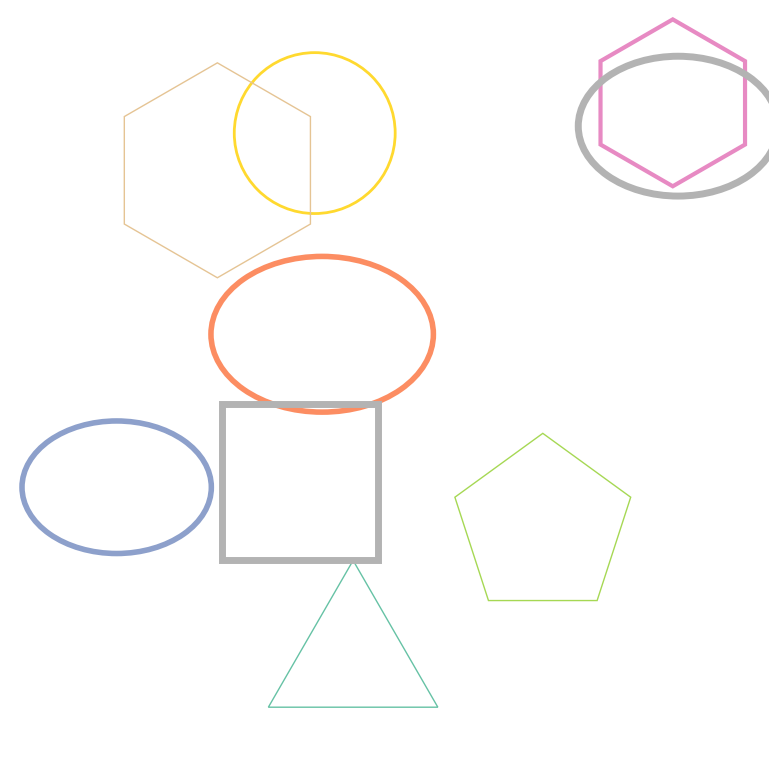[{"shape": "triangle", "thickness": 0.5, "radius": 0.64, "center": [0.459, 0.145]}, {"shape": "oval", "thickness": 2, "radius": 0.72, "center": [0.418, 0.566]}, {"shape": "oval", "thickness": 2, "radius": 0.61, "center": [0.152, 0.367]}, {"shape": "hexagon", "thickness": 1.5, "radius": 0.54, "center": [0.874, 0.866]}, {"shape": "pentagon", "thickness": 0.5, "radius": 0.6, "center": [0.705, 0.317]}, {"shape": "circle", "thickness": 1, "radius": 0.52, "center": [0.409, 0.827]}, {"shape": "hexagon", "thickness": 0.5, "radius": 0.7, "center": [0.282, 0.779]}, {"shape": "oval", "thickness": 2.5, "radius": 0.65, "center": [0.881, 0.836]}, {"shape": "square", "thickness": 2.5, "radius": 0.51, "center": [0.39, 0.374]}]